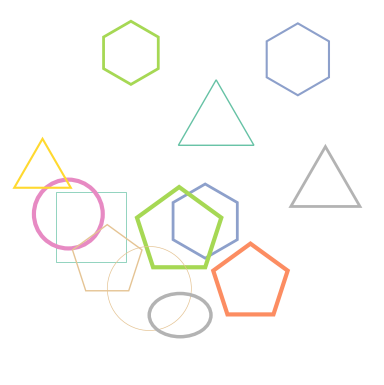[{"shape": "triangle", "thickness": 1, "radius": 0.57, "center": [0.561, 0.679]}, {"shape": "square", "thickness": 0.5, "radius": 0.46, "center": [0.236, 0.41]}, {"shape": "pentagon", "thickness": 3, "radius": 0.51, "center": [0.651, 0.266]}, {"shape": "hexagon", "thickness": 2, "radius": 0.48, "center": [0.533, 0.426]}, {"shape": "hexagon", "thickness": 1.5, "radius": 0.47, "center": [0.774, 0.846]}, {"shape": "circle", "thickness": 3, "radius": 0.45, "center": [0.177, 0.444]}, {"shape": "pentagon", "thickness": 3, "radius": 0.58, "center": [0.465, 0.399]}, {"shape": "hexagon", "thickness": 2, "radius": 0.41, "center": [0.34, 0.863]}, {"shape": "triangle", "thickness": 1.5, "radius": 0.42, "center": [0.11, 0.555]}, {"shape": "circle", "thickness": 0.5, "radius": 0.55, "center": [0.388, 0.251]}, {"shape": "pentagon", "thickness": 1, "radius": 0.47, "center": [0.279, 0.322]}, {"shape": "triangle", "thickness": 2, "radius": 0.52, "center": [0.845, 0.516]}, {"shape": "oval", "thickness": 2.5, "radius": 0.4, "center": [0.468, 0.182]}]